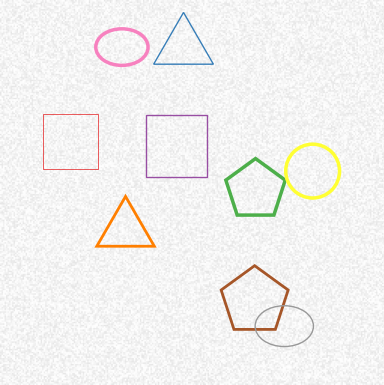[{"shape": "square", "thickness": 0.5, "radius": 0.36, "center": [0.183, 0.633]}, {"shape": "triangle", "thickness": 1, "radius": 0.45, "center": [0.477, 0.878]}, {"shape": "pentagon", "thickness": 2.5, "radius": 0.41, "center": [0.664, 0.507]}, {"shape": "square", "thickness": 1, "radius": 0.4, "center": [0.458, 0.621]}, {"shape": "triangle", "thickness": 2, "radius": 0.43, "center": [0.326, 0.404]}, {"shape": "circle", "thickness": 2.5, "radius": 0.35, "center": [0.812, 0.556]}, {"shape": "pentagon", "thickness": 2, "radius": 0.46, "center": [0.661, 0.218]}, {"shape": "oval", "thickness": 2.5, "radius": 0.34, "center": [0.317, 0.878]}, {"shape": "oval", "thickness": 1, "radius": 0.38, "center": [0.738, 0.153]}]